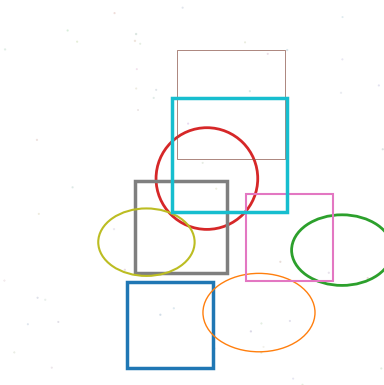[{"shape": "square", "thickness": 2.5, "radius": 0.56, "center": [0.442, 0.155]}, {"shape": "oval", "thickness": 1, "radius": 0.73, "center": [0.673, 0.188]}, {"shape": "oval", "thickness": 2, "radius": 0.66, "center": [0.888, 0.35]}, {"shape": "circle", "thickness": 2, "radius": 0.66, "center": [0.537, 0.536]}, {"shape": "square", "thickness": 0.5, "radius": 0.71, "center": [0.6, 0.729]}, {"shape": "square", "thickness": 1.5, "radius": 0.57, "center": [0.751, 0.384]}, {"shape": "square", "thickness": 2.5, "radius": 0.6, "center": [0.471, 0.411]}, {"shape": "oval", "thickness": 1.5, "radius": 0.63, "center": [0.38, 0.371]}, {"shape": "square", "thickness": 2.5, "radius": 0.74, "center": [0.596, 0.597]}]